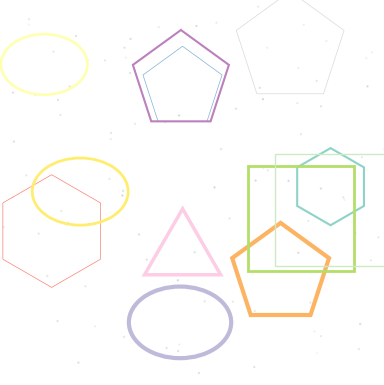[{"shape": "hexagon", "thickness": 1.5, "radius": 0.5, "center": [0.859, 0.515]}, {"shape": "oval", "thickness": 2, "radius": 0.56, "center": [0.115, 0.833]}, {"shape": "oval", "thickness": 3, "radius": 0.66, "center": [0.468, 0.163]}, {"shape": "hexagon", "thickness": 0.5, "radius": 0.73, "center": [0.134, 0.4]}, {"shape": "pentagon", "thickness": 0.5, "radius": 0.54, "center": [0.474, 0.772]}, {"shape": "pentagon", "thickness": 3, "radius": 0.66, "center": [0.729, 0.289]}, {"shape": "square", "thickness": 2, "radius": 0.69, "center": [0.782, 0.432]}, {"shape": "triangle", "thickness": 2.5, "radius": 0.57, "center": [0.474, 0.343]}, {"shape": "pentagon", "thickness": 0.5, "radius": 0.74, "center": [0.754, 0.875]}, {"shape": "pentagon", "thickness": 1.5, "radius": 0.66, "center": [0.47, 0.791]}, {"shape": "square", "thickness": 1, "radius": 0.73, "center": [0.859, 0.454]}, {"shape": "oval", "thickness": 2, "radius": 0.62, "center": [0.208, 0.502]}]